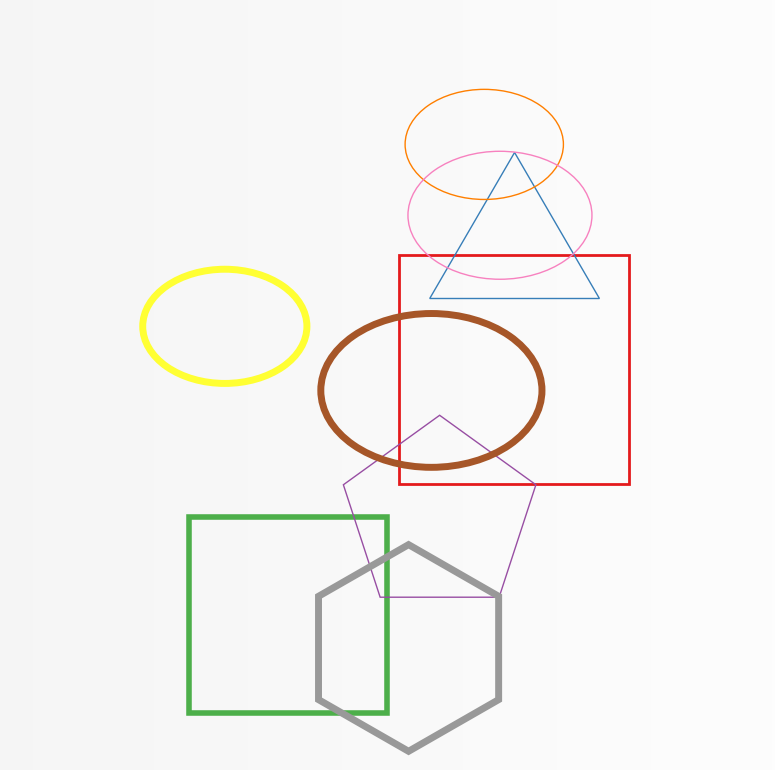[{"shape": "square", "thickness": 1, "radius": 0.74, "center": [0.663, 0.52]}, {"shape": "triangle", "thickness": 0.5, "radius": 0.63, "center": [0.664, 0.676]}, {"shape": "square", "thickness": 2, "radius": 0.64, "center": [0.371, 0.201]}, {"shape": "pentagon", "thickness": 0.5, "radius": 0.65, "center": [0.567, 0.33]}, {"shape": "oval", "thickness": 0.5, "radius": 0.51, "center": [0.625, 0.812]}, {"shape": "oval", "thickness": 2.5, "radius": 0.53, "center": [0.29, 0.576]}, {"shape": "oval", "thickness": 2.5, "radius": 0.71, "center": [0.557, 0.493]}, {"shape": "oval", "thickness": 0.5, "radius": 0.59, "center": [0.645, 0.72]}, {"shape": "hexagon", "thickness": 2.5, "radius": 0.67, "center": [0.527, 0.158]}]